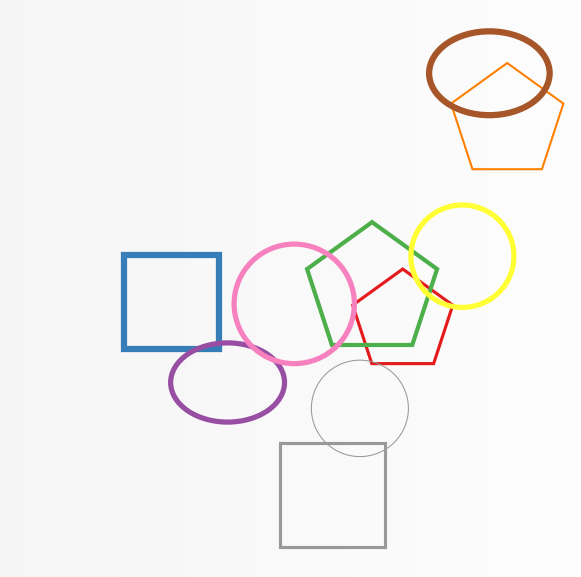[{"shape": "pentagon", "thickness": 1.5, "radius": 0.45, "center": [0.693, 0.443]}, {"shape": "square", "thickness": 3, "radius": 0.41, "center": [0.295, 0.475]}, {"shape": "pentagon", "thickness": 2, "radius": 0.59, "center": [0.64, 0.497]}, {"shape": "oval", "thickness": 2.5, "radius": 0.49, "center": [0.392, 0.337]}, {"shape": "pentagon", "thickness": 1, "radius": 0.51, "center": [0.873, 0.788]}, {"shape": "circle", "thickness": 2.5, "radius": 0.44, "center": [0.796, 0.556]}, {"shape": "oval", "thickness": 3, "radius": 0.52, "center": [0.842, 0.872]}, {"shape": "circle", "thickness": 2.5, "radius": 0.52, "center": [0.506, 0.473]}, {"shape": "square", "thickness": 1.5, "radius": 0.45, "center": [0.572, 0.142]}, {"shape": "circle", "thickness": 0.5, "radius": 0.42, "center": [0.619, 0.292]}]